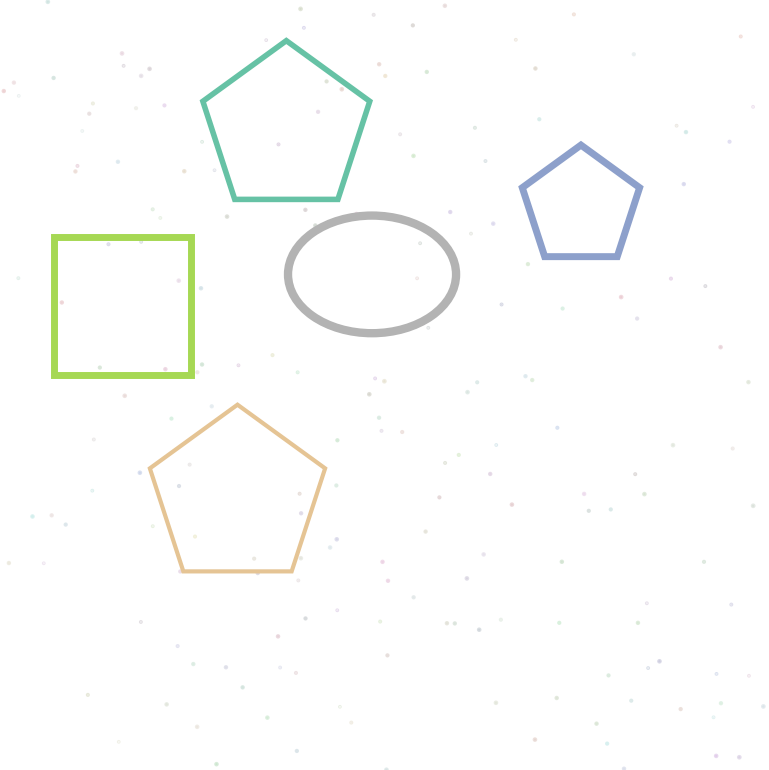[{"shape": "pentagon", "thickness": 2, "radius": 0.57, "center": [0.372, 0.833]}, {"shape": "pentagon", "thickness": 2.5, "radius": 0.4, "center": [0.754, 0.732]}, {"shape": "square", "thickness": 2.5, "radius": 0.45, "center": [0.159, 0.603]}, {"shape": "pentagon", "thickness": 1.5, "radius": 0.6, "center": [0.308, 0.355]}, {"shape": "oval", "thickness": 3, "radius": 0.55, "center": [0.483, 0.644]}]